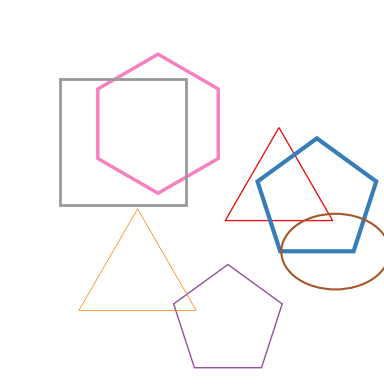[{"shape": "triangle", "thickness": 1, "radius": 0.81, "center": [0.725, 0.508]}, {"shape": "pentagon", "thickness": 3, "radius": 0.81, "center": [0.823, 0.479]}, {"shape": "pentagon", "thickness": 1, "radius": 0.74, "center": [0.592, 0.165]}, {"shape": "triangle", "thickness": 0.5, "radius": 0.88, "center": [0.357, 0.282]}, {"shape": "oval", "thickness": 1.5, "radius": 0.7, "center": [0.871, 0.347]}, {"shape": "hexagon", "thickness": 2.5, "radius": 0.9, "center": [0.41, 0.679]}, {"shape": "square", "thickness": 2, "radius": 0.82, "center": [0.319, 0.631]}]